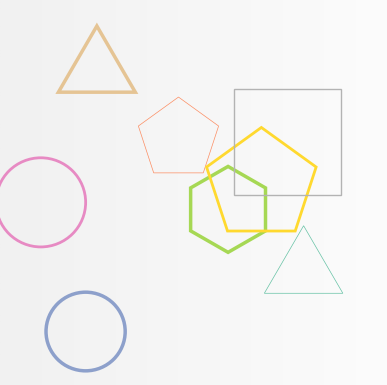[{"shape": "triangle", "thickness": 0.5, "radius": 0.58, "center": [0.783, 0.297]}, {"shape": "pentagon", "thickness": 0.5, "radius": 0.54, "center": [0.461, 0.639]}, {"shape": "circle", "thickness": 2.5, "radius": 0.51, "center": [0.221, 0.139]}, {"shape": "circle", "thickness": 2, "radius": 0.58, "center": [0.105, 0.474]}, {"shape": "hexagon", "thickness": 2.5, "radius": 0.56, "center": [0.589, 0.456]}, {"shape": "pentagon", "thickness": 2, "radius": 0.74, "center": [0.674, 0.52]}, {"shape": "triangle", "thickness": 2.5, "radius": 0.57, "center": [0.25, 0.818]}, {"shape": "square", "thickness": 1, "radius": 0.69, "center": [0.742, 0.631]}]